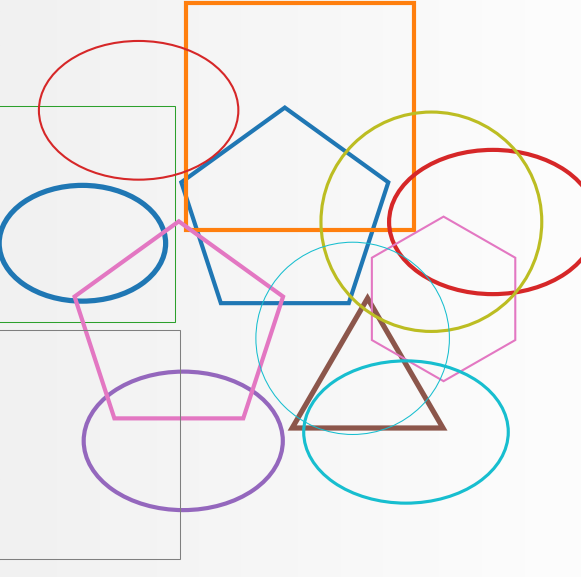[{"shape": "oval", "thickness": 2.5, "radius": 0.72, "center": [0.142, 0.578]}, {"shape": "pentagon", "thickness": 2, "radius": 0.94, "center": [0.49, 0.626]}, {"shape": "square", "thickness": 2, "radius": 0.98, "center": [0.516, 0.797]}, {"shape": "square", "thickness": 0.5, "radius": 0.94, "center": [0.114, 0.628]}, {"shape": "oval", "thickness": 1, "radius": 0.86, "center": [0.238, 0.808]}, {"shape": "oval", "thickness": 2, "radius": 0.89, "center": [0.848, 0.615]}, {"shape": "oval", "thickness": 2, "radius": 0.86, "center": [0.315, 0.236]}, {"shape": "triangle", "thickness": 2.5, "radius": 0.75, "center": [0.632, 0.333]}, {"shape": "pentagon", "thickness": 2, "radius": 0.94, "center": [0.308, 0.427]}, {"shape": "hexagon", "thickness": 1, "radius": 0.71, "center": [0.763, 0.482]}, {"shape": "square", "thickness": 0.5, "radius": 0.99, "center": [0.111, 0.229]}, {"shape": "circle", "thickness": 1.5, "radius": 0.95, "center": [0.742, 0.615]}, {"shape": "oval", "thickness": 1.5, "radius": 0.88, "center": [0.698, 0.251]}, {"shape": "circle", "thickness": 0.5, "radius": 0.83, "center": [0.607, 0.413]}]